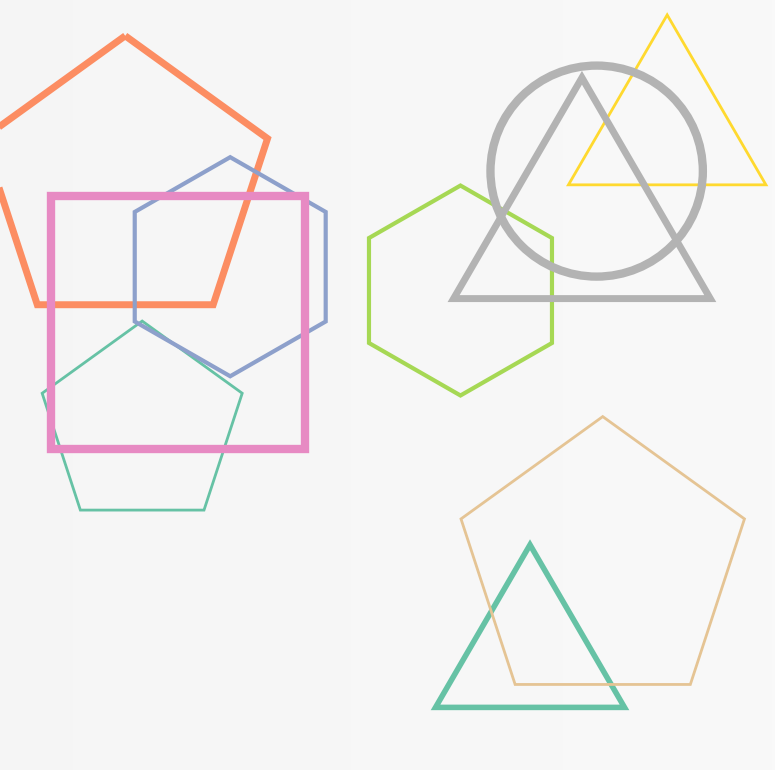[{"shape": "pentagon", "thickness": 1, "radius": 0.68, "center": [0.183, 0.447]}, {"shape": "triangle", "thickness": 2, "radius": 0.7, "center": [0.684, 0.152]}, {"shape": "pentagon", "thickness": 2.5, "radius": 0.97, "center": [0.162, 0.76]}, {"shape": "hexagon", "thickness": 1.5, "radius": 0.71, "center": [0.297, 0.654]}, {"shape": "square", "thickness": 3, "radius": 0.82, "center": [0.23, 0.582]}, {"shape": "hexagon", "thickness": 1.5, "radius": 0.68, "center": [0.594, 0.623]}, {"shape": "triangle", "thickness": 1, "radius": 0.74, "center": [0.861, 0.834]}, {"shape": "pentagon", "thickness": 1, "radius": 0.96, "center": [0.778, 0.267]}, {"shape": "triangle", "thickness": 2.5, "radius": 0.96, "center": [0.751, 0.708]}, {"shape": "circle", "thickness": 3, "radius": 0.69, "center": [0.77, 0.778]}]